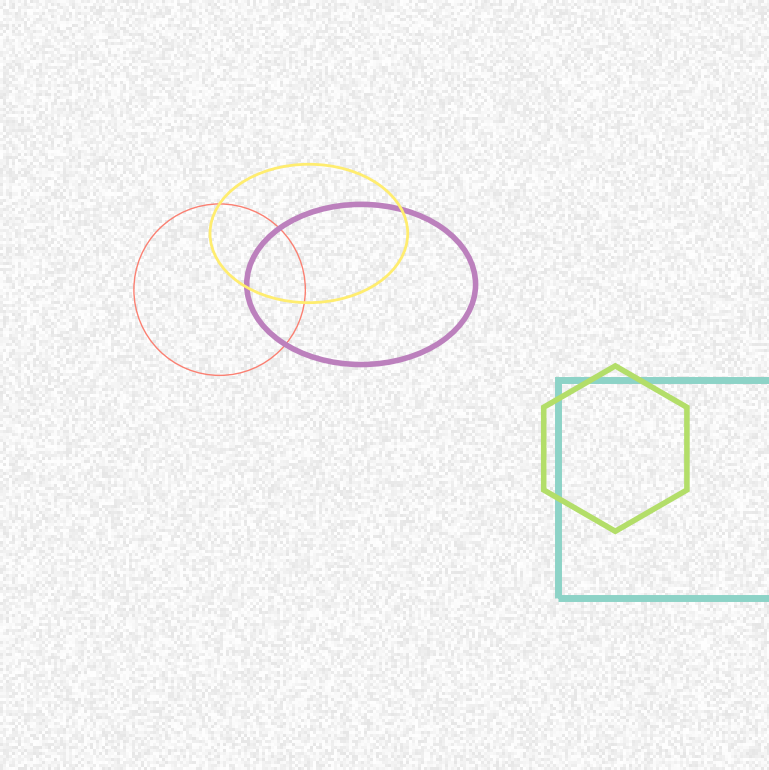[{"shape": "square", "thickness": 2.5, "radius": 0.71, "center": [0.866, 0.364]}, {"shape": "circle", "thickness": 0.5, "radius": 0.56, "center": [0.285, 0.624]}, {"shape": "hexagon", "thickness": 2, "radius": 0.54, "center": [0.799, 0.417]}, {"shape": "oval", "thickness": 2, "radius": 0.74, "center": [0.469, 0.631]}, {"shape": "oval", "thickness": 1, "radius": 0.64, "center": [0.401, 0.697]}]